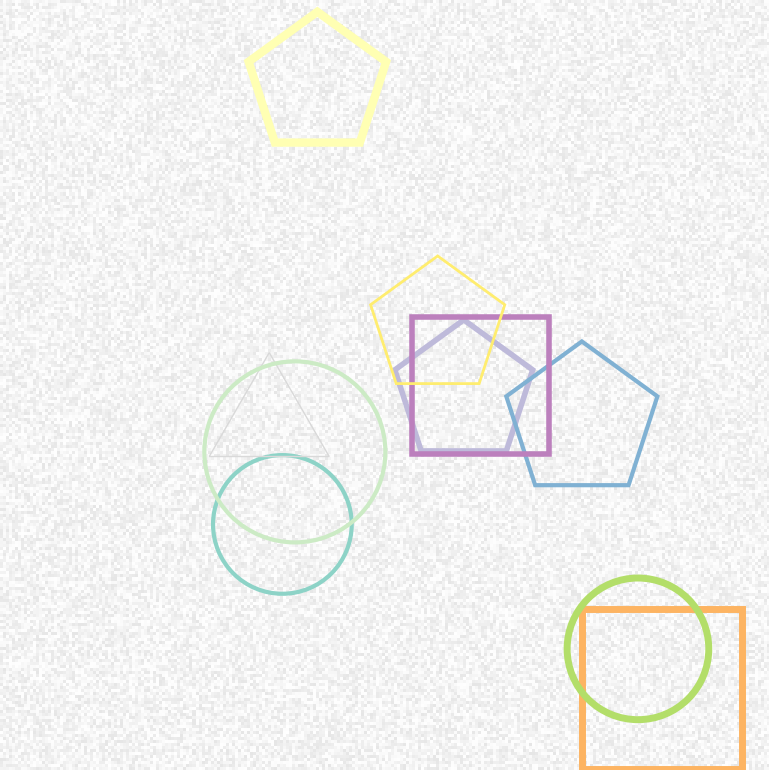[{"shape": "circle", "thickness": 1.5, "radius": 0.45, "center": [0.367, 0.319]}, {"shape": "pentagon", "thickness": 3, "radius": 0.47, "center": [0.412, 0.891]}, {"shape": "pentagon", "thickness": 2, "radius": 0.47, "center": [0.602, 0.491]}, {"shape": "pentagon", "thickness": 1.5, "radius": 0.52, "center": [0.756, 0.453]}, {"shape": "square", "thickness": 2.5, "radius": 0.52, "center": [0.86, 0.105]}, {"shape": "circle", "thickness": 2.5, "radius": 0.46, "center": [0.829, 0.157]}, {"shape": "triangle", "thickness": 0.5, "radius": 0.45, "center": [0.35, 0.452]}, {"shape": "square", "thickness": 2, "radius": 0.45, "center": [0.624, 0.499]}, {"shape": "circle", "thickness": 1.5, "radius": 0.59, "center": [0.383, 0.413]}, {"shape": "pentagon", "thickness": 1, "radius": 0.46, "center": [0.568, 0.576]}]